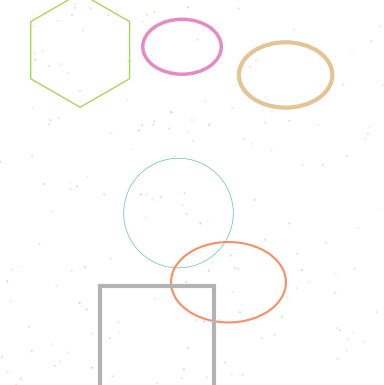[{"shape": "circle", "thickness": 0.5, "radius": 0.71, "center": [0.464, 0.447]}, {"shape": "oval", "thickness": 1.5, "radius": 0.75, "center": [0.593, 0.267]}, {"shape": "oval", "thickness": 2.5, "radius": 0.51, "center": [0.473, 0.879]}, {"shape": "hexagon", "thickness": 1, "radius": 0.74, "center": [0.208, 0.87]}, {"shape": "oval", "thickness": 3, "radius": 0.61, "center": [0.742, 0.805]}, {"shape": "square", "thickness": 3, "radius": 0.74, "center": [0.409, 0.11]}]